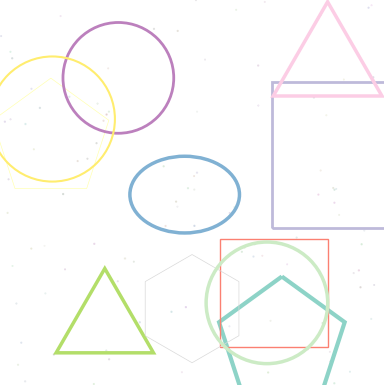[{"shape": "pentagon", "thickness": 3, "radius": 0.86, "center": [0.732, 0.11]}, {"shape": "pentagon", "thickness": 0.5, "radius": 0.79, "center": [0.132, 0.639]}, {"shape": "square", "thickness": 2, "radius": 0.95, "center": [0.898, 0.598]}, {"shape": "square", "thickness": 1, "radius": 0.7, "center": [0.711, 0.239]}, {"shape": "oval", "thickness": 2.5, "radius": 0.71, "center": [0.48, 0.495]}, {"shape": "triangle", "thickness": 2.5, "radius": 0.73, "center": [0.272, 0.157]}, {"shape": "triangle", "thickness": 2.5, "radius": 0.82, "center": [0.851, 0.832]}, {"shape": "hexagon", "thickness": 0.5, "radius": 0.7, "center": [0.499, 0.198]}, {"shape": "circle", "thickness": 2, "radius": 0.72, "center": [0.307, 0.798]}, {"shape": "circle", "thickness": 2.5, "radius": 0.79, "center": [0.693, 0.213]}, {"shape": "circle", "thickness": 1.5, "radius": 0.81, "center": [0.136, 0.691]}]